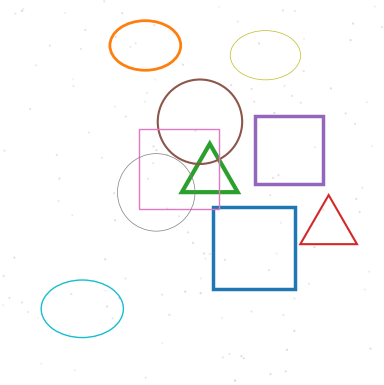[{"shape": "square", "thickness": 2.5, "radius": 0.54, "center": [0.66, 0.356]}, {"shape": "oval", "thickness": 2, "radius": 0.46, "center": [0.377, 0.882]}, {"shape": "triangle", "thickness": 3, "radius": 0.42, "center": [0.545, 0.543]}, {"shape": "triangle", "thickness": 1.5, "radius": 0.43, "center": [0.854, 0.408]}, {"shape": "square", "thickness": 2.5, "radius": 0.44, "center": [0.751, 0.61]}, {"shape": "circle", "thickness": 1.5, "radius": 0.55, "center": [0.519, 0.684]}, {"shape": "square", "thickness": 1, "radius": 0.52, "center": [0.465, 0.561]}, {"shape": "circle", "thickness": 0.5, "radius": 0.5, "center": [0.406, 0.5]}, {"shape": "oval", "thickness": 0.5, "radius": 0.46, "center": [0.689, 0.857]}, {"shape": "oval", "thickness": 1, "radius": 0.53, "center": [0.214, 0.198]}]